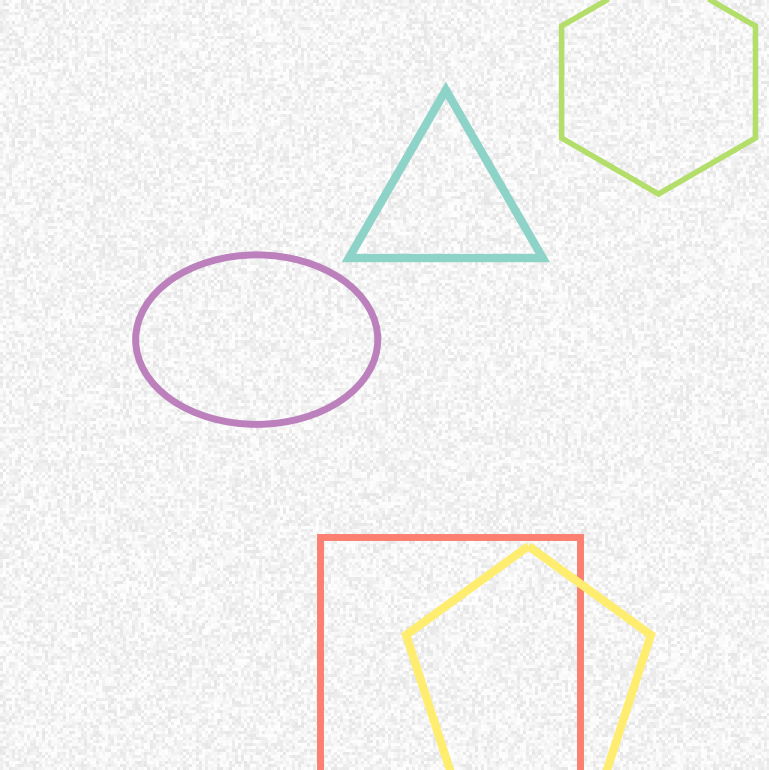[{"shape": "triangle", "thickness": 3, "radius": 0.73, "center": [0.579, 0.738]}, {"shape": "square", "thickness": 2.5, "radius": 0.84, "center": [0.584, 0.134]}, {"shape": "hexagon", "thickness": 2, "radius": 0.73, "center": [0.855, 0.893]}, {"shape": "oval", "thickness": 2.5, "radius": 0.79, "center": [0.333, 0.559]}, {"shape": "pentagon", "thickness": 3, "radius": 0.84, "center": [0.686, 0.124]}]